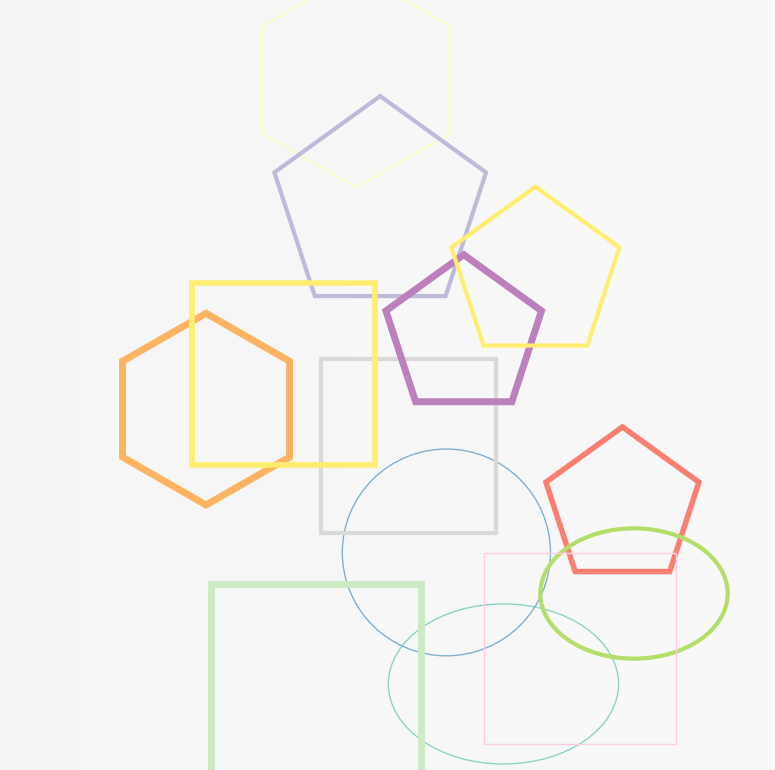[{"shape": "oval", "thickness": 0.5, "radius": 0.74, "center": [0.65, 0.112]}, {"shape": "hexagon", "thickness": 0.5, "radius": 0.7, "center": [0.46, 0.896]}, {"shape": "pentagon", "thickness": 1.5, "radius": 0.72, "center": [0.491, 0.732]}, {"shape": "pentagon", "thickness": 2, "radius": 0.52, "center": [0.803, 0.342]}, {"shape": "circle", "thickness": 0.5, "radius": 0.67, "center": [0.576, 0.283]}, {"shape": "hexagon", "thickness": 2.5, "radius": 0.62, "center": [0.266, 0.469]}, {"shape": "oval", "thickness": 1.5, "radius": 0.6, "center": [0.818, 0.229]}, {"shape": "square", "thickness": 0.5, "radius": 0.62, "center": [0.748, 0.158]}, {"shape": "square", "thickness": 1.5, "radius": 0.57, "center": [0.528, 0.421]}, {"shape": "pentagon", "thickness": 2.5, "radius": 0.53, "center": [0.598, 0.564]}, {"shape": "square", "thickness": 2.5, "radius": 0.68, "center": [0.408, 0.106]}, {"shape": "pentagon", "thickness": 1.5, "radius": 0.57, "center": [0.691, 0.643]}, {"shape": "square", "thickness": 2, "radius": 0.59, "center": [0.366, 0.514]}]